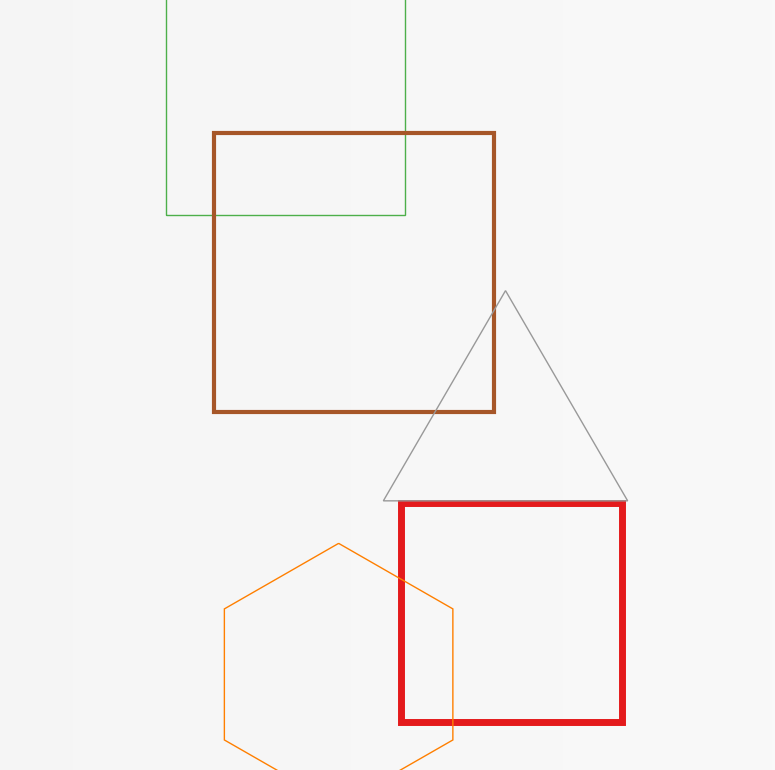[{"shape": "square", "thickness": 2.5, "radius": 0.71, "center": [0.66, 0.205]}, {"shape": "square", "thickness": 0.5, "radius": 0.77, "center": [0.368, 0.874]}, {"shape": "hexagon", "thickness": 0.5, "radius": 0.85, "center": [0.437, 0.124]}, {"shape": "square", "thickness": 1.5, "radius": 0.9, "center": [0.457, 0.646]}, {"shape": "triangle", "thickness": 0.5, "radius": 0.91, "center": [0.652, 0.441]}]